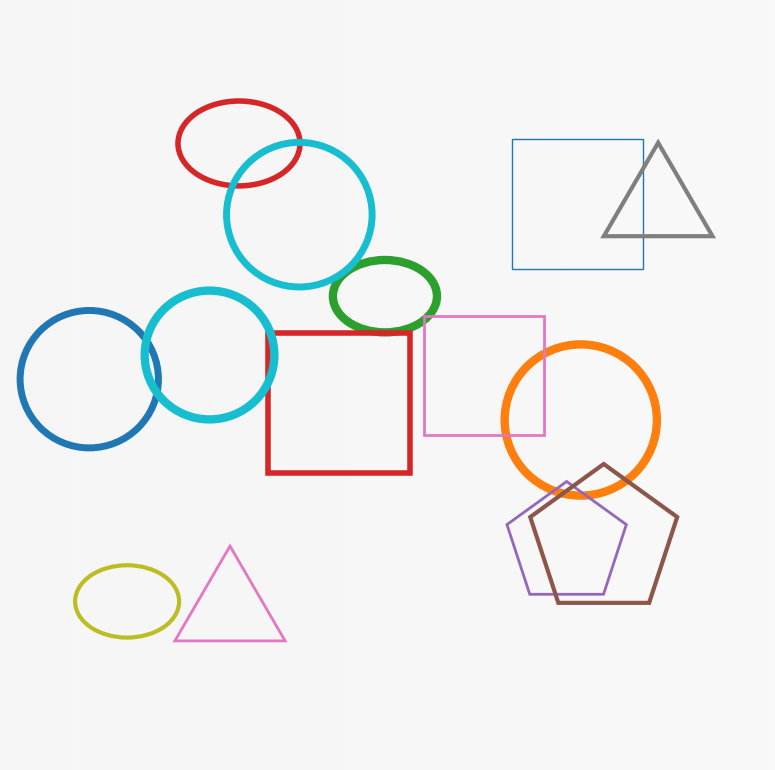[{"shape": "square", "thickness": 0.5, "radius": 0.42, "center": [0.745, 0.735]}, {"shape": "circle", "thickness": 2.5, "radius": 0.45, "center": [0.115, 0.508]}, {"shape": "circle", "thickness": 3, "radius": 0.49, "center": [0.749, 0.455]}, {"shape": "oval", "thickness": 3, "radius": 0.34, "center": [0.497, 0.615]}, {"shape": "oval", "thickness": 2, "radius": 0.39, "center": [0.308, 0.814]}, {"shape": "square", "thickness": 2, "radius": 0.46, "center": [0.437, 0.477]}, {"shape": "pentagon", "thickness": 1, "radius": 0.4, "center": [0.731, 0.294]}, {"shape": "pentagon", "thickness": 1.5, "radius": 0.5, "center": [0.779, 0.298]}, {"shape": "square", "thickness": 1, "radius": 0.39, "center": [0.625, 0.513]}, {"shape": "triangle", "thickness": 1, "radius": 0.41, "center": [0.297, 0.209]}, {"shape": "triangle", "thickness": 1.5, "radius": 0.4, "center": [0.849, 0.734]}, {"shape": "oval", "thickness": 1.5, "radius": 0.34, "center": [0.164, 0.219]}, {"shape": "circle", "thickness": 2.5, "radius": 0.47, "center": [0.386, 0.721]}, {"shape": "circle", "thickness": 3, "radius": 0.42, "center": [0.27, 0.539]}]